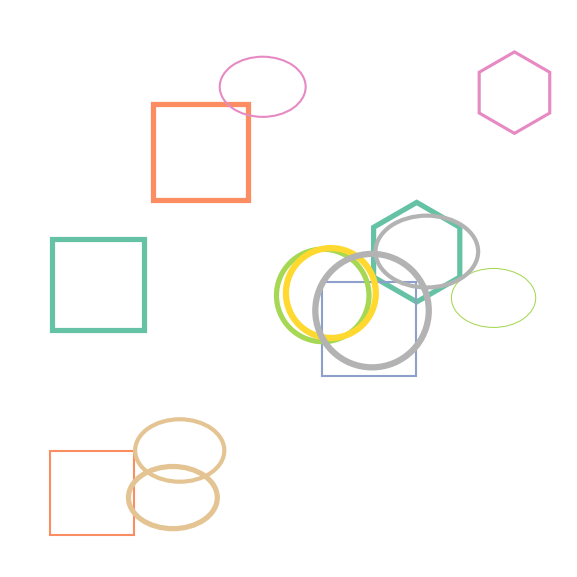[{"shape": "hexagon", "thickness": 2.5, "radius": 0.43, "center": [0.722, 0.562]}, {"shape": "square", "thickness": 2.5, "radius": 0.4, "center": [0.17, 0.507]}, {"shape": "square", "thickness": 2.5, "radius": 0.41, "center": [0.347, 0.736]}, {"shape": "square", "thickness": 1, "radius": 0.36, "center": [0.159, 0.145]}, {"shape": "square", "thickness": 1, "radius": 0.41, "center": [0.639, 0.429]}, {"shape": "hexagon", "thickness": 1.5, "radius": 0.35, "center": [0.891, 0.839]}, {"shape": "oval", "thickness": 1, "radius": 0.37, "center": [0.455, 0.849]}, {"shape": "circle", "thickness": 2.5, "radius": 0.4, "center": [0.559, 0.488]}, {"shape": "oval", "thickness": 0.5, "radius": 0.36, "center": [0.855, 0.483]}, {"shape": "circle", "thickness": 3, "radius": 0.39, "center": [0.573, 0.492]}, {"shape": "oval", "thickness": 2.5, "radius": 0.38, "center": [0.299, 0.138]}, {"shape": "oval", "thickness": 2, "radius": 0.39, "center": [0.311, 0.219]}, {"shape": "circle", "thickness": 3, "radius": 0.49, "center": [0.644, 0.461]}, {"shape": "oval", "thickness": 2, "radius": 0.44, "center": [0.739, 0.564]}]